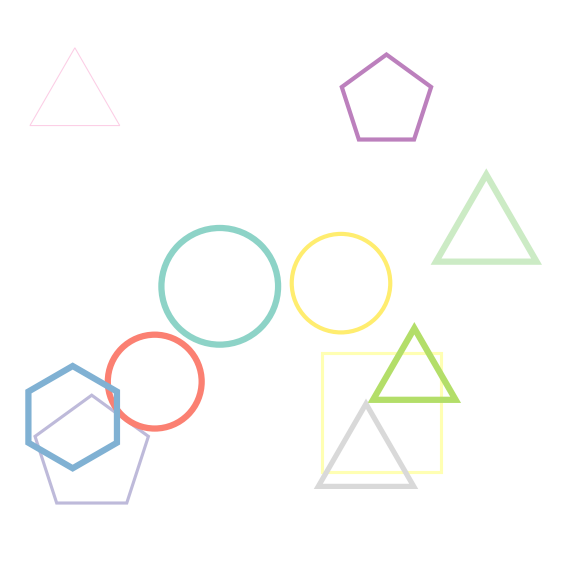[{"shape": "circle", "thickness": 3, "radius": 0.51, "center": [0.381, 0.503]}, {"shape": "square", "thickness": 1.5, "radius": 0.52, "center": [0.66, 0.285]}, {"shape": "pentagon", "thickness": 1.5, "radius": 0.52, "center": [0.159, 0.212]}, {"shape": "circle", "thickness": 3, "radius": 0.41, "center": [0.268, 0.338]}, {"shape": "hexagon", "thickness": 3, "radius": 0.44, "center": [0.126, 0.277]}, {"shape": "triangle", "thickness": 3, "radius": 0.41, "center": [0.717, 0.348]}, {"shape": "triangle", "thickness": 0.5, "radius": 0.45, "center": [0.13, 0.827]}, {"shape": "triangle", "thickness": 2.5, "radius": 0.48, "center": [0.634, 0.205]}, {"shape": "pentagon", "thickness": 2, "radius": 0.41, "center": [0.669, 0.823]}, {"shape": "triangle", "thickness": 3, "radius": 0.5, "center": [0.842, 0.596]}, {"shape": "circle", "thickness": 2, "radius": 0.43, "center": [0.59, 0.509]}]